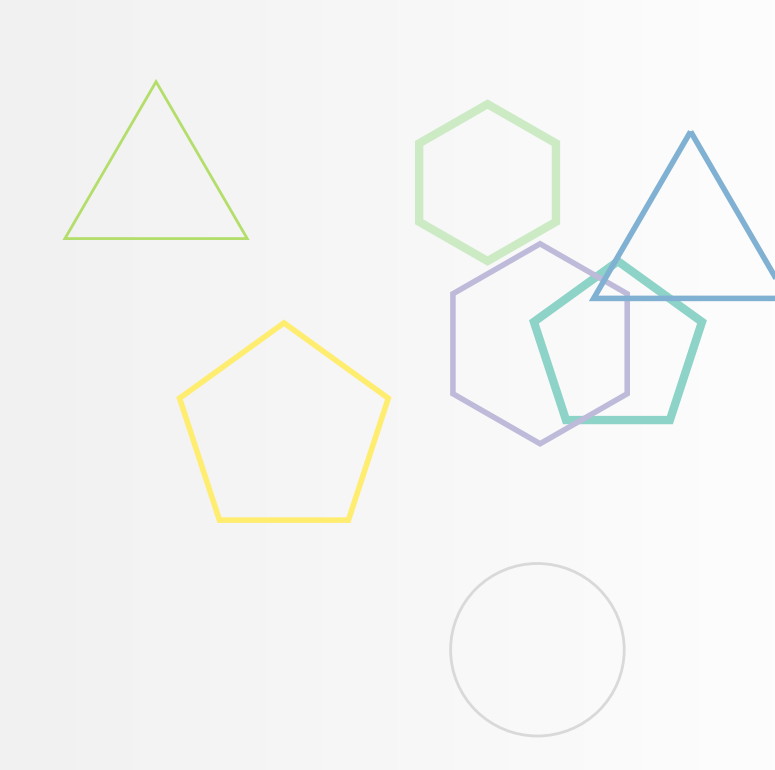[{"shape": "pentagon", "thickness": 3, "radius": 0.57, "center": [0.797, 0.547]}, {"shape": "hexagon", "thickness": 2, "radius": 0.65, "center": [0.697, 0.554]}, {"shape": "triangle", "thickness": 2, "radius": 0.72, "center": [0.891, 0.685]}, {"shape": "triangle", "thickness": 1, "radius": 0.68, "center": [0.201, 0.758]}, {"shape": "circle", "thickness": 1, "radius": 0.56, "center": [0.693, 0.156]}, {"shape": "hexagon", "thickness": 3, "radius": 0.51, "center": [0.629, 0.763]}, {"shape": "pentagon", "thickness": 2, "radius": 0.71, "center": [0.366, 0.439]}]